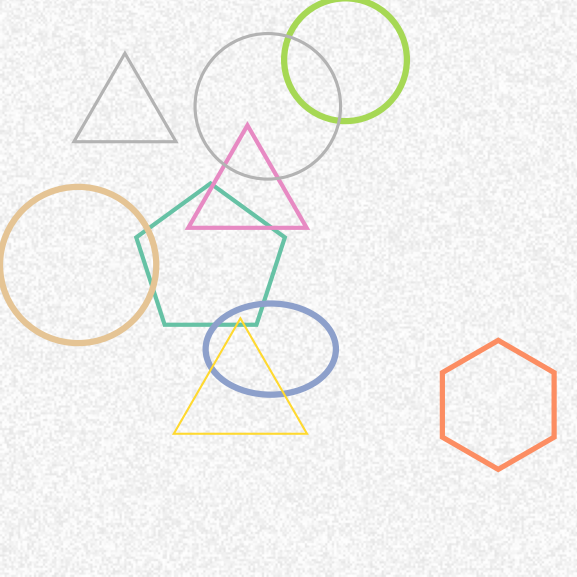[{"shape": "pentagon", "thickness": 2, "radius": 0.68, "center": [0.365, 0.546]}, {"shape": "hexagon", "thickness": 2.5, "radius": 0.56, "center": [0.863, 0.298]}, {"shape": "oval", "thickness": 3, "radius": 0.56, "center": [0.469, 0.395]}, {"shape": "triangle", "thickness": 2, "radius": 0.59, "center": [0.428, 0.664]}, {"shape": "circle", "thickness": 3, "radius": 0.53, "center": [0.598, 0.896]}, {"shape": "triangle", "thickness": 1, "radius": 0.67, "center": [0.416, 0.315]}, {"shape": "circle", "thickness": 3, "radius": 0.68, "center": [0.135, 0.54]}, {"shape": "triangle", "thickness": 1.5, "radius": 0.51, "center": [0.216, 0.805]}, {"shape": "circle", "thickness": 1.5, "radius": 0.63, "center": [0.464, 0.815]}]